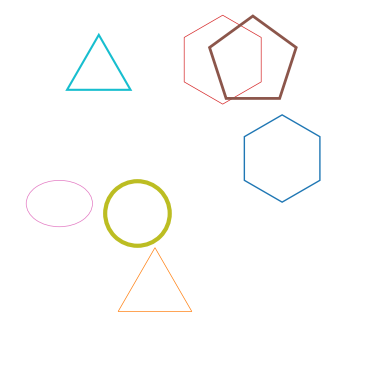[{"shape": "hexagon", "thickness": 1, "radius": 0.57, "center": [0.733, 0.588]}, {"shape": "triangle", "thickness": 0.5, "radius": 0.55, "center": [0.403, 0.246]}, {"shape": "hexagon", "thickness": 0.5, "radius": 0.58, "center": [0.578, 0.845]}, {"shape": "pentagon", "thickness": 2, "radius": 0.59, "center": [0.657, 0.84]}, {"shape": "oval", "thickness": 0.5, "radius": 0.43, "center": [0.154, 0.471]}, {"shape": "circle", "thickness": 3, "radius": 0.42, "center": [0.357, 0.445]}, {"shape": "triangle", "thickness": 1.5, "radius": 0.48, "center": [0.257, 0.814]}]